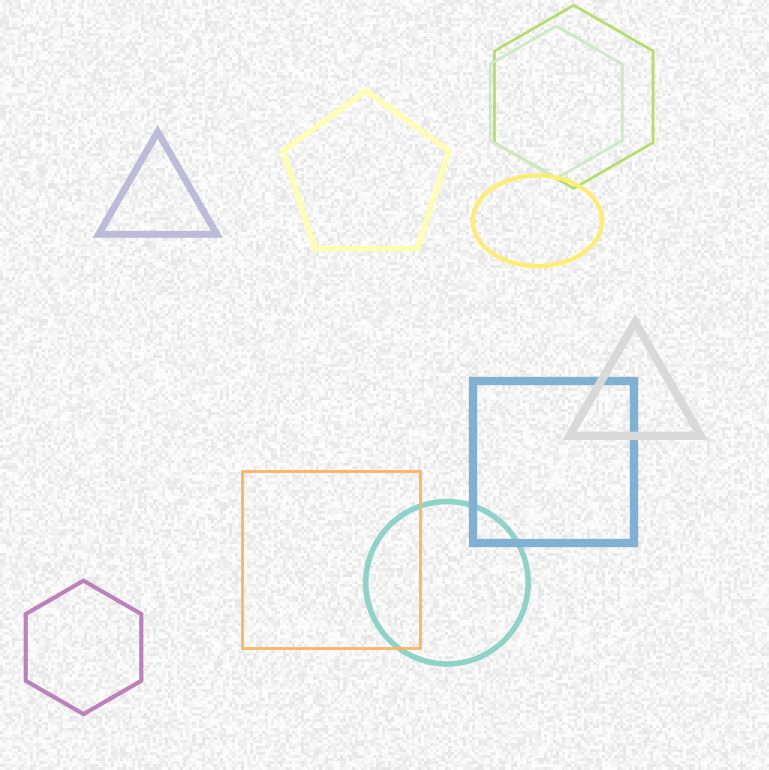[{"shape": "circle", "thickness": 2, "radius": 0.53, "center": [0.58, 0.243]}, {"shape": "pentagon", "thickness": 2, "radius": 0.57, "center": [0.475, 0.769]}, {"shape": "triangle", "thickness": 2.5, "radius": 0.44, "center": [0.205, 0.74]}, {"shape": "square", "thickness": 3, "radius": 0.53, "center": [0.719, 0.4]}, {"shape": "square", "thickness": 1, "radius": 0.58, "center": [0.429, 0.273]}, {"shape": "hexagon", "thickness": 1, "radius": 0.59, "center": [0.745, 0.874]}, {"shape": "triangle", "thickness": 3, "radius": 0.49, "center": [0.825, 0.483]}, {"shape": "hexagon", "thickness": 1.5, "radius": 0.43, "center": [0.108, 0.159]}, {"shape": "hexagon", "thickness": 1, "radius": 0.5, "center": [0.722, 0.867]}, {"shape": "oval", "thickness": 1.5, "radius": 0.42, "center": [0.698, 0.713]}]